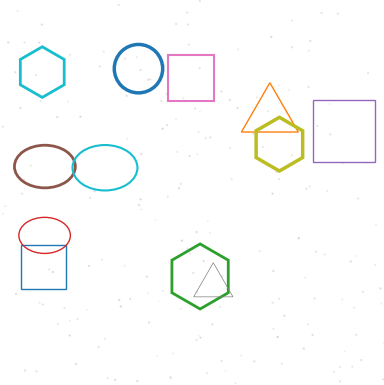[{"shape": "circle", "thickness": 2.5, "radius": 0.31, "center": [0.36, 0.822]}, {"shape": "square", "thickness": 1, "radius": 0.29, "center": [0.113, 0.306]}, {"shape": "triangle", "thickness": 1, "radius": 0.43, "center": [0.701, 0.7]}, {"shape": "hexagon", "thickness": 2, "radius": 0.42, "center": [0.52, 0.282]}, {"shape": "oval", "thickness": 1, "radius": 0.33, "center": [0.116, 0.389]}, {"shape": "square", "thickness": 1, "radius": 0.4, "center": [0.893, 0.66]}, {"shape": "oval", "thickness": 2, "radius": 0.4, "center": [0.117, 0.567]}, {"shape": "square", "thickness": 1.5, "radius": 0.3, "center": [0.496, 0.798]}, {"shape": "triangle", "thickness": 0.5, "radius": 0.3, "center": [0.554, 0.258]}, {"shape": "hexagon", "thickness": 2.5, "radius": 0.35, "center": [0.726, 0.626]}, {"shape": "hexagon", "thickness": 2, "radius": 0.33, "center": [0.11, 0.813]}, {"shape": "oval", "thickness": 1.5, "radius": 0.42, "center": [0.273, 0.564]}]